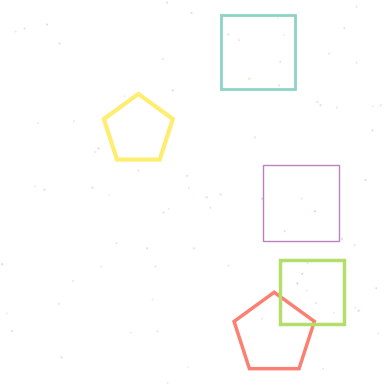[{"shape": "square", "thickness": 2, "radius": 0.48, "center": [0.671, 0.865]}, {"shape": "pentagon", "thickness": 2.5, "radius": 0.55, "center": [0.712, 0.131]}, {"shape": "square", "thickness": 2.5, "radius": 0.41, "center": [0.811, 0.241]}, {"shape": "square", "thickness": 1, "radius": 0.49, "center": [0.781, 0.473]}, {"shape": "pentagon", "thickness": 3, "radius": 0.47, "center": [0.359, 0.662]}]